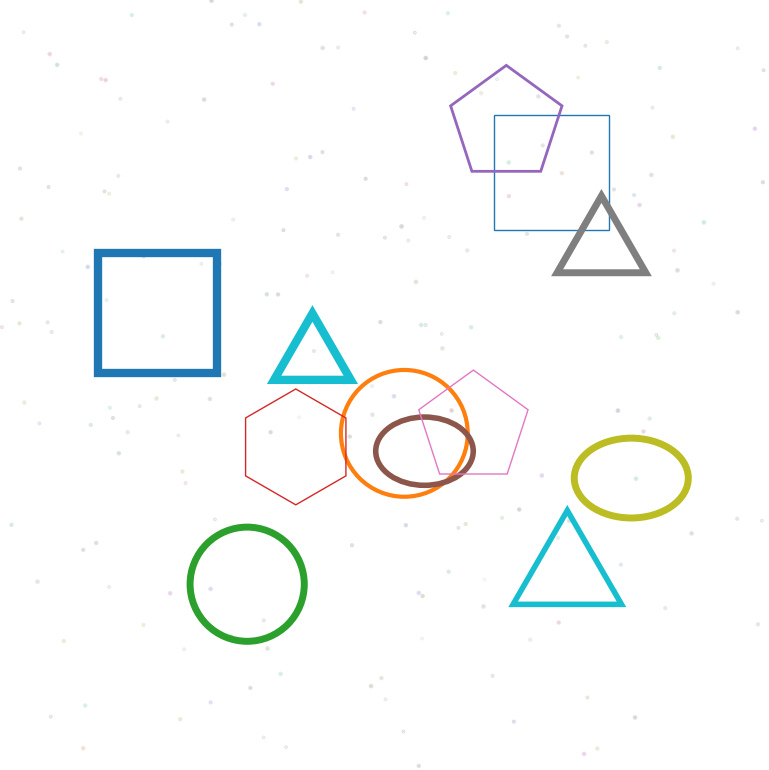[{"shape": "square", "thickness": 0.5, "radius": 0.37, "center": [0.716, 0.776]}, {"shape": "square", "thickness": 3, "radius": 0.39, "center": [0.204, 0.593]}, {"shape": "circle", "thickness": 1.5, "radius": 0.41, "center": [0.525, 0.437]}, {"shape": "circle", "thickness": 2.5, "radius": 0.37, "center": [0.321, 0.241]}, {"shape": "hexagon", "thickness": 0.5, "radius": 0.38, "center": [0.384, 0.42]}, {"shape": "pentagon", "thickness": 1, "radius": 0.38, "center": [0.658, 0.839]}, {"shape": "oval", "thickness": 2, "radius": 0.32, "center": [0.551, 0.414]}, {"shape": "pentagon", "thickness": 0.5, "radius": 0.37, "center": [0.615, 0.445]}, {"shape": "triangle", "thickness": 2.5, "radius": 0.33, "center": [0.781, 0.679]}, {"shape": "oval", "thickness": 2.5, "radius": 0.37, "center": [0.82, 0.379]}, {"shape": "triangle", "thickness": 2, "radius": 0.41, "center": [0.737, 0.256]}, {"shape": "triangle", "thickness": 3, "radius": 0.29, "center": [0.406, 0.535]}]